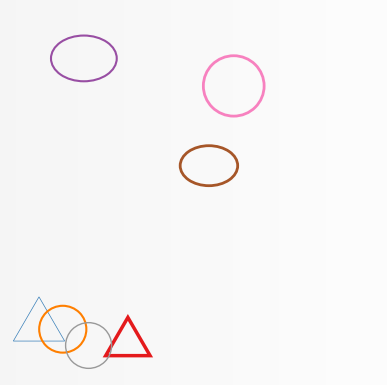[{"shape": "triangle", "thickness": 2.5, "radius": 0.33, "center": [0.33, 0.109]}, {"shape": "triangle", "thickness": 0.5, "radius": 0.38, "center": [0.101, 0.152]}, {"shape": "oval", "thickness": 1.5, "radius": 0.42, "center": [0.216, 0.848]}, {"shape": "circle", "thickness": 1.5, "radius": 0.3, "center": [0.162, 0.145]}, {"shape": "oval", "thickness": 2, "radius": 0.37, "center": [0.539, 0.57]}, {"shape": "circle", "thickness": 2, "radius": 0.39, "center": [0.603, 0.777]}, {"shape": "circle", "thickness": 1, "radius": 0.3, "center": [0.229, 0.103]}]